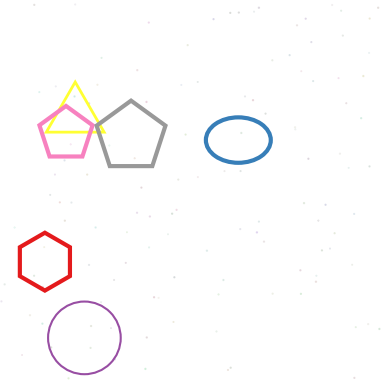[{"shape": "hexagon", "thickness": 3, "radius": 0.38, "center": [0.117, 0.32]}, {"shape": "oval", "thickness": 3, "radius": 0.42, "center": [0.619, 0.636]}, {"shape": "circle", "thickness": 1.5, "radius": 0.47, "center": [0.219, 0.122]}, {"shape": "triangle", "thickness": 2, "radius": 0.43, "center": [0.195, 0.7]}, {"shape": "pentagon", "thickness": 3, "radius": 0.36, "center": [0.171, 0.652]}, {"shape": "pentagon", "thickness": 3, "radius": 0.47, "center": [0.34, 0.645]}]